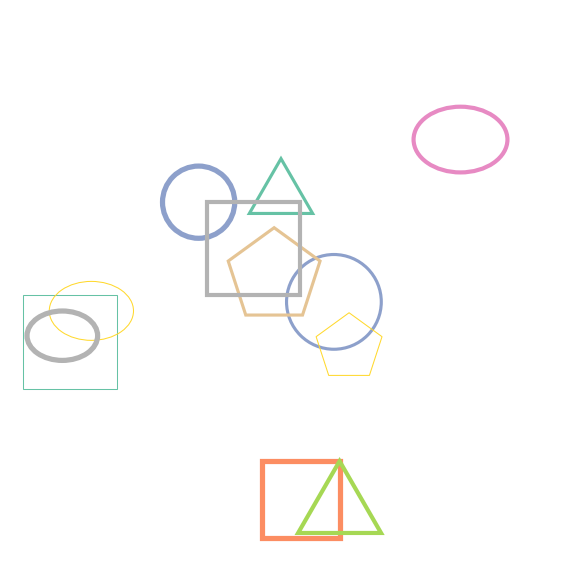[{"shape": "triangle", "thickness": 1.5, "radius": 0.32, "center": [0.487, 0.661]}, {"shape": "square", "thickness": 0.5, "radius": 0.41, "center": [0.121, 0.407]}, {"shape": "square", "thickness": 2.5, "radius": 0.33, "center": [0.521, 0.135]}, {"shape": "circle", "thickness": 1.5, "radius": 0.41, "center": [0.578, 0.476]}, {"shape": "circle", "thickness": 2.5, "radius": 0.31, "center": [0.344, 0.649]}, {"shape": "oval", "thickness": 2, "radius": 0.41, "center": [0.797, 0.757]}, {"shape": "triangle", "thickness": 2, "radius": 0.41, "center": [0.588, 0.118]}, {"shape": "oval", "thickness": 0.5, "radius": 0.36, "center": [0.158, 0.461]}, {"shape": "pentagon", "thickness": 0.5, "radius": 0.3, "center": [0.604, 0.398]}, {"shape": "pentagon", "thickness": 1.5, "radius": 0.42, "center": [0.475, 0.521]}, {"shape": "square", "thickness": 2, "radius": 0.4, "center": [0.439, 0.569]}, {"shape": "oval", "thickness": 2.5, "radius": 0.31, "center": [0.108, 0.418]}]